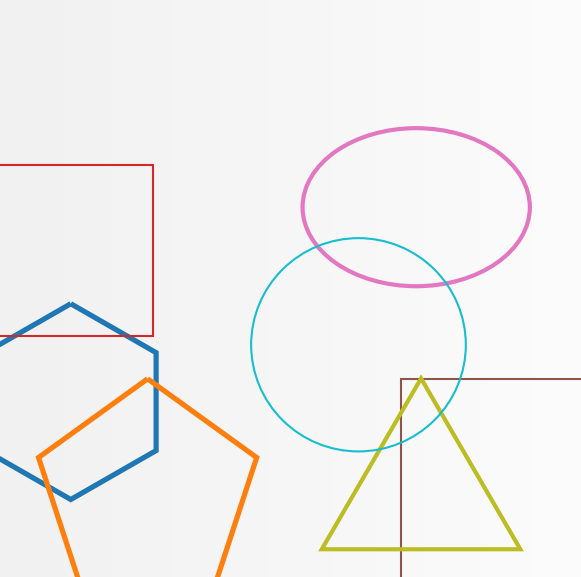[{"shape": "hexagon", "thickness": 2.5, "radius": 0.85, "center": [0.122, 0.304]}, {"shape": "pentagon", "thickness": 2.5, "radius": 0.99, "center": [0.254, 0.146]}, {"shape": "square", "thickness": 1, "radius": 0.74, "center": [0.116, 0.565]}, {"shape": "square", "thickness": 1, "radius": 0.97, "center": [0.883, 0.149]}, {"shape": "oval", "thickness": 2, "radius": 0.98, "center": [0.716, 0.64]}, {"shape": "triangle", "thickness": 2, "radius": 0.99, "center": [0.724, 0.147]}, {"shape": "circle", "thickness": 1, "radius": 0.92, "center": [0.617, 0.402]}]